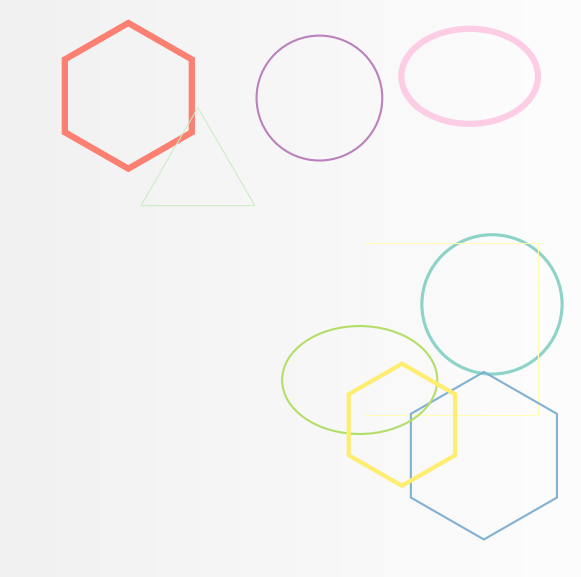[{"shape": "circle", "thickness": 1.5, "radius": 0.6, "center": [0.846, 0.472]}, {"shape": "square", "thickness": 0.5, "radius": 0.74, "center": [0.776, 0.429]}, {"shape": "hexagon", "thickness": 3, "radius": 0.63, "center": [0.221, 0.833]}, {"shape": "hexagon", "thickness": 1, "radius": 0.73, "center": [0.832, 0.21]}, {"shape": "oval", "thickness": 1, "radius": 0.67, "center": [0.619, 0.341]}, {"shape": "oval", "thickness": 3, "radius": 0.59, "center": [0.808, 0.867]}, {"shape": "circle", "thickness": 1, "radius": 0.54, "center": [0.55, 0.829]}, {"shape": "triangle", "thickness": 0.5, "radius": 0.57, "center": [0.34, 0.7]}, {"shape": "hexagon", "thickness": 2, "radius": 0.53, "center": [0.691, 0.264]}]